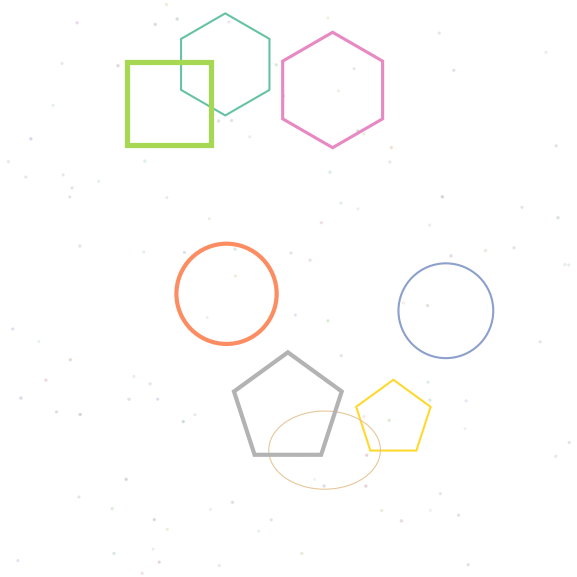[{"shape": "hexagon", "thickness": 1, "radius": 0.44, "center": [0.39, 0.888]}, {"shape": "circle", "thickness": 2, "radius": 0.43, "center": [0.392, 0.49]}, {"shape": "circle", "thickness": 1, "radius": 0.41, "center": [0.772, 0.461]}, {"shape": "hexagon", "thickness": 1.5, "radius": 0.5, "center": [0.576, 0.843]}, {"shape": "square", "thickness": 2.5, "radius": 0.36, "center": [0.292, 0.82]}, {"shape": "pentagon", "thickness": 1, "radius": 0.34, "center": [0.681, 0.274]}, {"shape": "oval", "thickness": 0.5, "radius": 0.48, "center": [0.562, 0.22]}, {"shape": "pentagon", "thickness": 2, "radius": 0.49, "center": [0.498, 0.291]}]